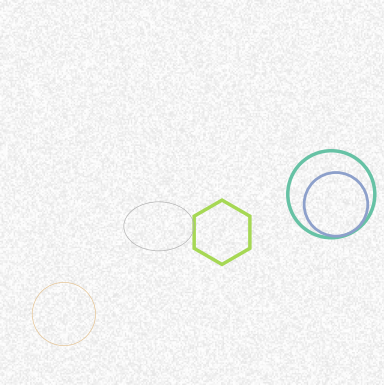[{"shape": "circle", "thickness": 2.5, "radius": 0.57, "center": [0.861, 0.495]}, {"shape": "circle", "thickness": 2, "radius": 0.41, "center": [0.873, 0.469]}, {"shape": "hexagon", "thickness": 2.5, "radius": 0.42, "center": [0.577, 0.397]}, {"shape": "circle", "thickness": 0.5, "radius": 0.41, "center": [0.166, 0.184]}, {"shape": "oval", "thickness": 0.5, "radius": 0.45, "center": [0.413, 0.412]}]